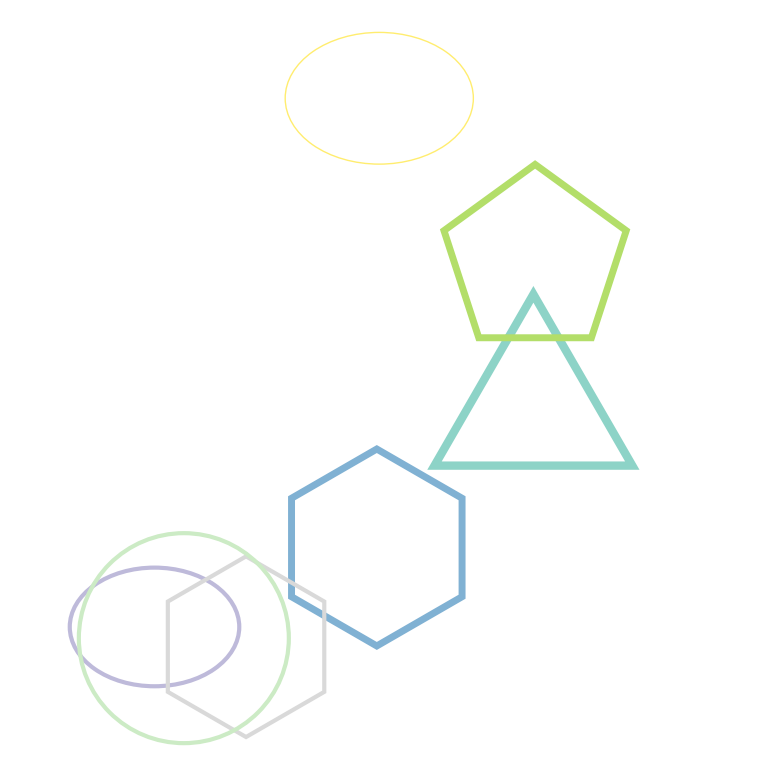[{"shape": "triangle", "thickness": 3, "radius": 0.74, "center": [0.693, 0.469]}, {"shape": "oval", "thickness": 1.5, "radius": 0.55, "center": [0.201, 0.186]}, {"shape": "hexagon", "thickness": 2.5, "radius": 0.64, "center": [0.489, 0.289]}, {"shape": "pentagon", "thickness": 2.5, "radius": 0.62, "center": [0.695, 0.662]}, {"shape": "hexagon", "thickness": 1.5, "radius": 0.59, "center": [0.32, 0.16]}, {"shape": "circle", "thickness": 1.5, "radius": 0.68, "center": [0.239, 0.171]}, {"shape": "oval", "thickness": 0.5, "radius": 0.61, "center": [0.493, 0.872]}]